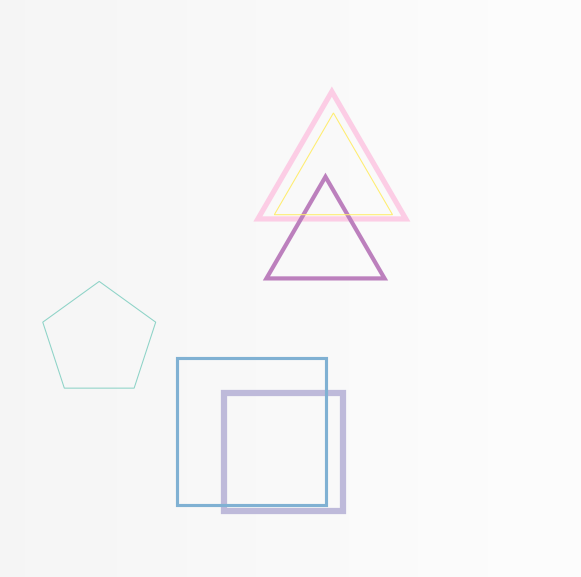[{"shape": "pentagon", "thickness": 0.5, "radius": 0.51, "center": [0.171, 0.41]}, {"shape": "square", "thickness": 3, "radius": 0.51, "center": [0.487, 0.217]}, {"shape": "square", "thickness": 1.5, "radius": 0.64, "center": [0.433, 0.251]}, {"shape": "triangle", "thickness": 2.5, "radius": 0.73, "center": [0.571, 0.694]}, {"shape": "triangle", "thickness": 2, "radius": 0.59, "center": [0.56, 0.576]}, {"shape": "triangle", "thickness": 0.5, "radius": 0.59, "center": [0.574, 0.686]}]